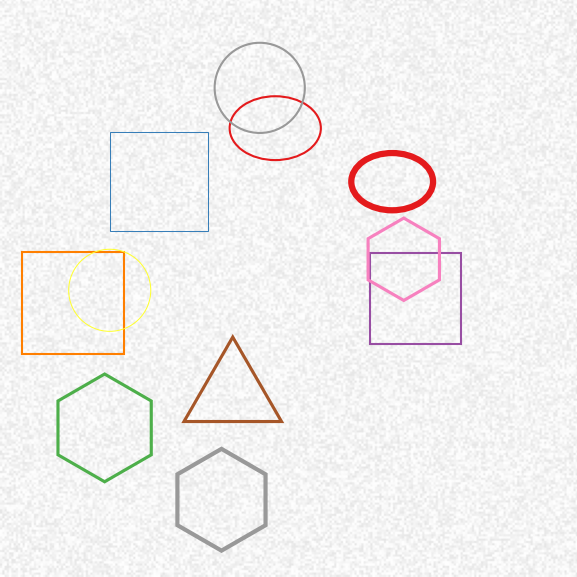[{"shape": "oval", "thickness": 3, "radius": 0.35, "center": [0.679, 0.685]}, {"shape": "oval", "thickness": 1, "radius": 0.39, "center": [0.477, 0.777]}, {"shape": "square", "thickness": 0.5, "radius": 0.43, "center": [0.275, 0.685]}, {"shape": "hexagon", "thickness": 1.5, "radius": 0.47, "center": [0.181, 0.258]}, {"shape": "square", "thickness": 1, "radius": 0.39, "center": [0.719, 0.482]}, {"shape": "square", "thickness": 1, "radius": 0.44, "center": [0.126, 0.475]}, {"shape": "circle", "thickness": 0.5, "radius": 0.36, "center": [0.19, 0.496]}, {"shape": "triangle", "thickness": 1.5, "radius": 0.49, "center": [0.403, 0.318]}, {"shape": "hexagon", "thickness": 1.5, "radius": 0.36, "center": [0.699, 0.55]}, {"shape": "hexagon", "thickness": 2, "radius": 0.44, "center": [0.384, 0.134]}, {"shape": "circle", "thickness": 1, "radius": 0.39, "center": [0.45, 0.847]}]